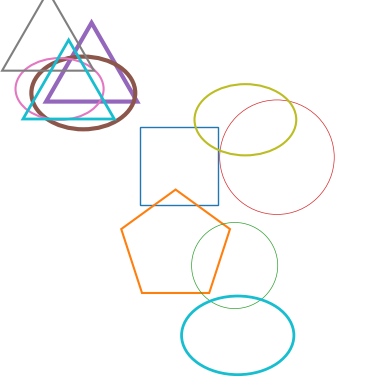[{"shape": "square", "thickness": 1, "radius": 0.51, "center": [0.465, 0.568]}, {"shape": "pentagon", "thickness": 1.5, "radius": 0.74, "center": [0.456, 0.359]}, {"shape": "circle", "thickness": 0.5, "radius": 0.56, "center": [0.609, 0.31]}, {"shape": "circle", "thickness": 0.5, "radius": 0.74, "center": [0.719, 0.592]}, {"shape": "triangle", "thickness": 3, "radius": 0.68, "center": [0.238, 0.804]}, {"shape": "oval", "thickness": 3, "radius": 0.67, "center": [0.216, 0.759]}, {"shape": "oval", "thickness": 1.5, "radius": 0.57, "center": [0.155, 0.769]}, {"shape": "triangle", "thickness": 1.5, "radius": 0.69, "center": [0.125, 0.885]}, {"shape": "oval", "thickness": 1.5, "radius": 0.66, "center": [0.637, 0.689]}, {"shape": "oval", "thickness": 2, "radius": 0.73, "center": [0.617, 0.129]}, {"shape": "triangle", "thickness": 2, "radius": 0.68, "center": [0.178, 0.759]}]